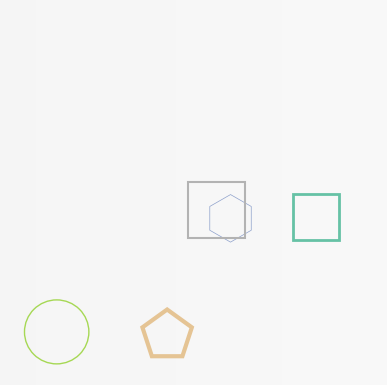[{"shape": "square", "thickness": 2, "radius": 0.3, "center": [0.815, 0.435]}, {"shape": "hexagon", "thickness": 0.5, "radius": 0.31, "center": [0.595, 0.433]}, {"shape": "circle", "thickness": 1, "radius": 0.42, "center": [0.146, 0.138]}, {"shape": "pentagon", "thickness": 3, "radius": 0.34, "center": [0.431, 0.129]}, {"shape": "square", "thickness": 1.5, "radius": 0.37, "center": [0.558, 0.454]}]